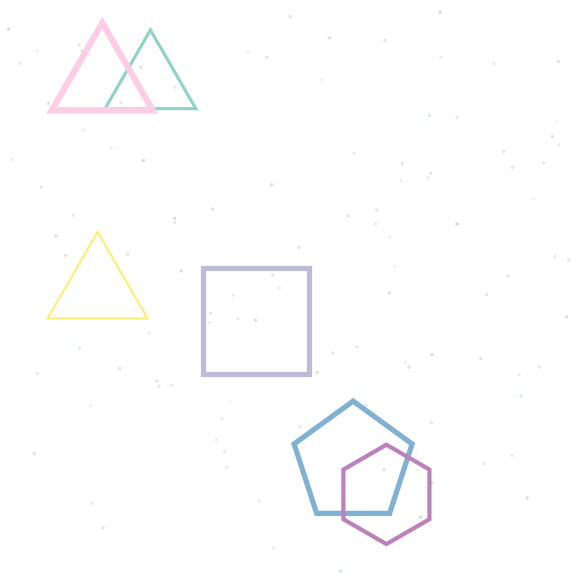[{"shape": "triangle", "thickness": 1.5, "radius": 0.45, "center": [0.26, 0.856]}, {"shape": "square", "thickness": 2.5, "radius": 0.46, "center": [0.443, 0.444]}, {"shape": "pentagon", "thickness": 2.5, "radius": 0.54, "center": [0.611, 0.197]}, {"shape": "triangle", "thickness": 3, "radius": 0.5, "center": [0.177, 0.859]}, {"shape": "hexagon", "thickness": 2, "radius": 0.43, "center": [0.669, 0.143]}, {"shape": "triangle", "thickness": 1, "radius": 0.5, "center": [0.169, 0.498]}]